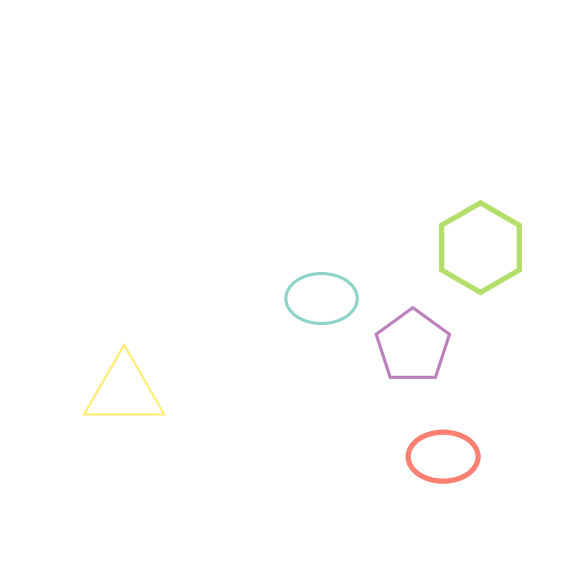[{"shape": "oval", "thickness": 1.5, "radius": 0.31, "center": [0.557, 0.482]}, {"shape": "oval", "thickness": 2.5, "radius": 0.3, "center": [0.767, 0.208]}, {"shape": "hexagon", "thickness": 2.5, "radius": 0.39, "center": [0.832, 0.57]}, {"shape": "pentagon", "thickness": 1.5, "radius": 0.33, "center": [0.715, 0.4]}, {"shape": "triangle", "thickness": 1, "radius": 0.4, "center": [0.215, 0.322]}]